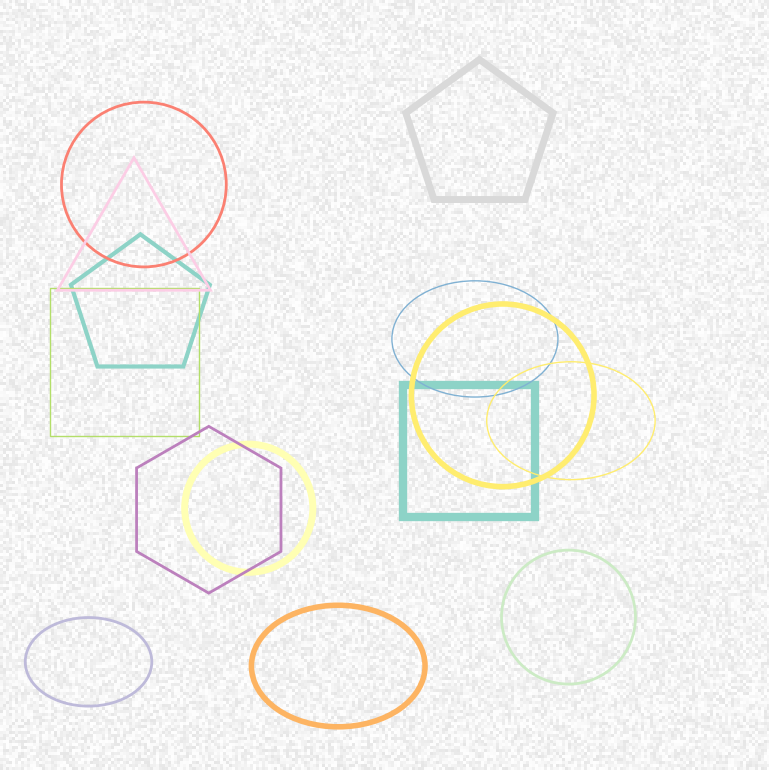[{"shape": "pentagon", "thickness": 1.5, "radius": 0.47, "center": [0.182, 0.601]}, {"shape": "square", "thickness": 3, "radius": 0.43, "center": [0.609, 0.415]}, {"shape": "circle", "thickness": 2.5, "radius": 0.42, "center": [0.323, 0.34]}, {"shape": "oval", "thickness": 1, "radius": 0.41, "center": [0.115, 0.14]}, {"shape": "circle", "thickness": 1, "radius": 0.53, "center": [0.187, 0.76]}, {"shape": "oval", "thickness": 0.5, "radius": 0.54, "center": [0.617, 0.56]}, {"shape": "oval", "thickness": 2, "radius": 0.56, "center": [0.439, 0.135]}, {"shape": "square", "thickness": 0.5, "radius": 0.48, "center": [0.162, 0.53]}, {"shape": "triangle", "thickness": 1, "radius": 0.57, "center": [0.174, 0.68]}, {"shape": "pentagon", "thickness": 2.5, "radius": 0.5, "center": [0.623, 0.822]}, {"shape": "hexagon", "thickness": 1, "radius": 0.54, "center": [0.271, 0.338]}, {"shape": "circle", "thickness": 1, "radius": 0.43, "center": [0.738, 0.199]}, {"shape": "circle", "thickness": 2, "radius": 0.59, "center": [0.653, 0.487]}, {"shape": "oval", "thickness": 0.5, "radius": 0.55, "center": [0.741, 0.454]}]